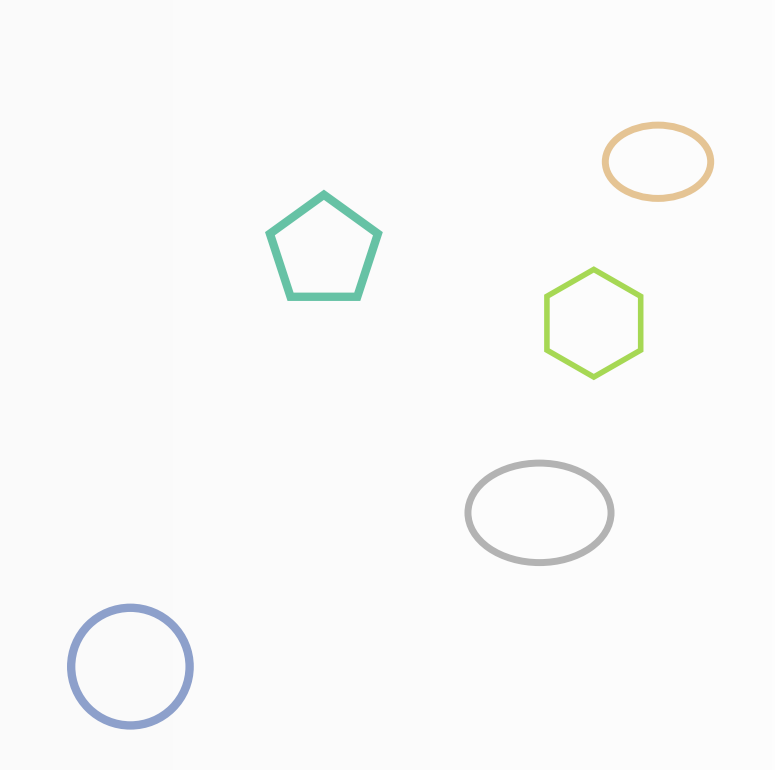[{"shape": "pentagon", "thickness": 3, "radius": 0.37, "center": [0.418, 0.674]}, {"shape": "circle", "thickness": 3, "radius": 0.38, "center": [0.168, 0.134]}, {"shape": "hexagon", "thickness": 2, "radius": 0.35, "center": [0.766, 0.58]}, {"shape": "oval", "thickness": 2.5, "radius": 0.34, "center": [0.849, 0.79]}, {"shape": "oval", "thickness": 2.5, "radius": 0.46, "center": [0.696, 0.334]}]